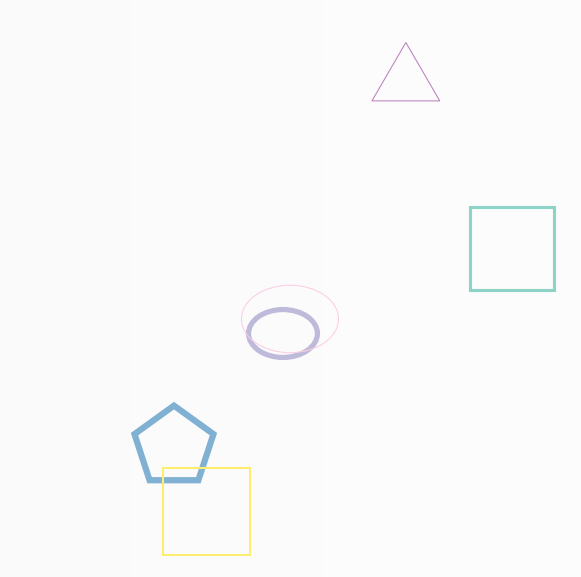[{"shape": "square", "thickness": 1.5, "radius": 0.36, "center": [0.881, 0.569]}, {"shape": "oval", "thickness": 2.5, "radius": 0.3, "center": [0.487, 0.422]}, {"shape": "pentagon", "thickness": 3, "radius": 0.36, "center": [0.299, 0.225]}, {"shape": "oval", "thickness": 0.5, "radius": 0.42, "center": [0.499, 0.447]}, {"shape": "triangle", "thickness": 0.5, "radius": 0.34, "center": [0.698, 0.858]}, {"shape": "square", "thickness": 1, "radius": 0.37, "center": [0.355, 0.113]}]